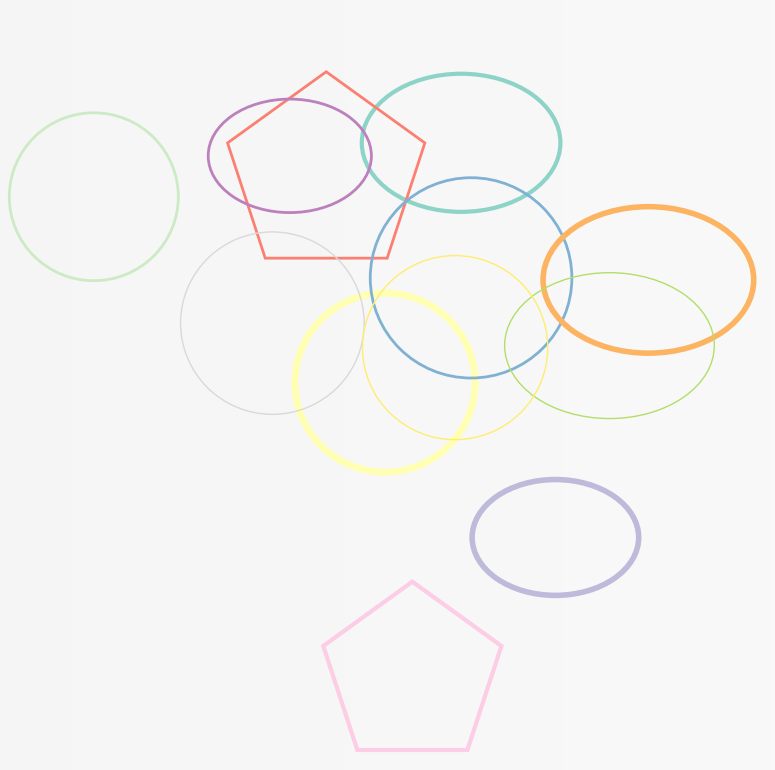[{"shape": "oval", "thickness": 1.5, "radius": 0.64, "center": [0.595, 0.815]}, {"shape": "circle", "thickness": 2.5, "radius": 0.58, "center": [0.497, 0.503]}, {"shape": "oval", "thickness": 2, "radius": 0.54, "center": [0.717, 0.302]}, {"shape": "pentagon", "thickness": 1, "radius": 0.67, "center": [0.421, 0.773]}, {"shape": "circle", "thickness": 1, "radius": 0.65, "center": [0.608, 0.639]}, {"shape": "oval", "thickness": 2, "radius": 0.68, "center": [0.837, 0.636]}, {"shape": "oval", "thickness": 0.5, "radius": 0.68, "center": [0.786, 0.551]}, {"shape": "pentagon", "thickness": 1.5, "radius": 0.6, "center": [0.532, 0.124]}, {"shape": "circle", "thickness": 0.5, "radius": 0.59, "center": [0.351, 0.58]}, {"shape": "oval", "thickness": 1, "radius": 0.53, "center": [0.374, 0.798]}, {"shape": "circle", "thickness": 1, "radius": 0.55, "center": [0.121, 0.744]}, {"shape": "circle", "thickness": 0.5, "radius": 0.6, "center": [0.587, 0.549]}]